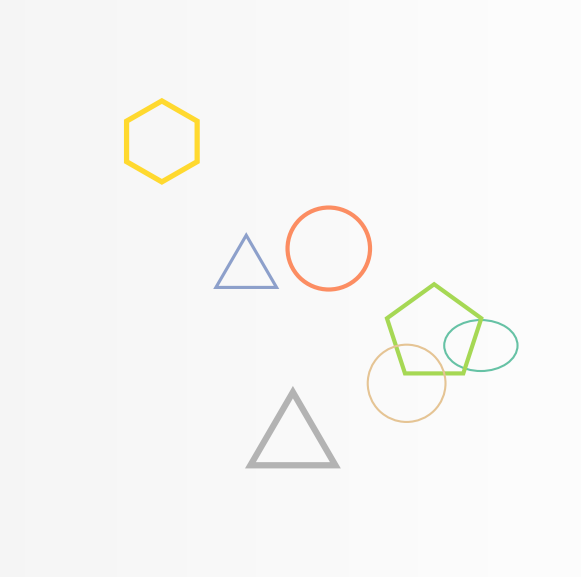[{"shape": "oval", "thickness": 1, "radius": 0.32, "center": [0.827, 0.401]}, {"shape": "circle", "thickness": 2, "radius": 0.35, "center": [0.566, 0.569]}, {"shape": "triangle", "thickness": 1.5, "radius": 0.3, "center": [0.424, 0.532]}, {"shape": "pentagon", "thickness": 2, "radius": 0.43, "center": [0.747, 0.422]}, {"shape": "hexagon", "thickness": 2.5, "radius": 0.35, "center": [0.278, 0.754]}, {"shape": "circle", "thickness": 1, "radius": 0.33, "center": [0.7, 0.335]}, {"shape": "triangle", "thickness": 3, "radius": 0.42, "center": [0.504, 0.236]}]